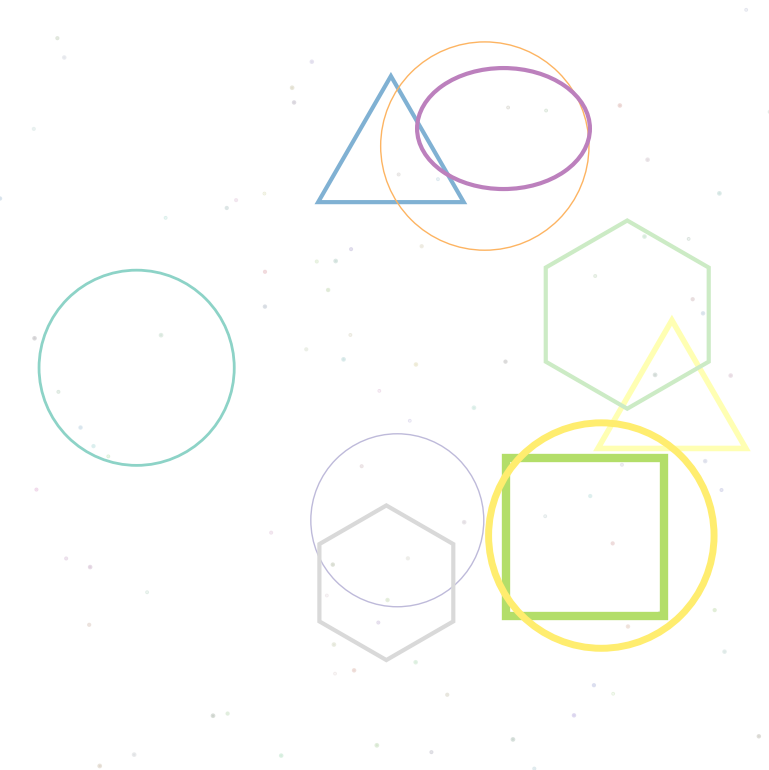[{"shape": "circle", "thickness": 1, "radius": 0.63, "center": [0.177, 0.522]}, {"shape": "triangle", "thickness": 2, "radius": 0.55, "center": [0.873, 0.473]}, {"shape": "circle", "thickness": 0.5, "radius": 0.56, "center": [0.516, 0.324]}, {"shape": "triangle", "thickness": 1.5, "radius": 0.55, "center": [0.508, 0.792]}, {"shape": "circle", "thickness": 0.5, "radius": 0.68, "center": [0.63, 0.81]}, {"shape": "square", "thickness": 3, "radius": 0.51, "center": [0.759, 0.302]}, {"shape": "hexagon", "thickness": 1.5, "radius": 0.5, "center": [0.502, 0.243]}, {"shape": "oval", "thickness": 1.5, "radius": 0.56, "center": [0.654, 0.833]}, {"shape": "hexagon", "thickness": 1.5, "radius": 0.61, "center": [0.815, 0.591]}, {"shape": "circle", "thickness": 2.5, "radius": 0.73, "center": [0.781, 0.304]}]